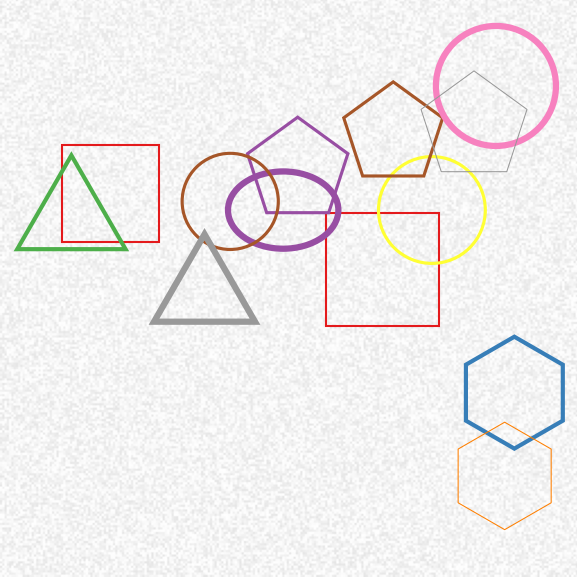[{"shape": "square", "thickness": 1, "radius": 0.42, "center": [0.192, 0.665]}, {"shape": "square", "thickness": 1, "radius": 0.49, "center": [0.663, 0.532]}, {"shape": "hexagon", "thickness": 2, "radius": 0.48, "center": [0.891, 0.319]}, {"shape": "triangle", "thickness": 2, "radius": 0.54, "center": [0.124, 0.622]}, {"shape": "pentagon", "thickness": 1.5, "radius": 0.46, "center": [0.515, 0.705]}, {"shape": "oval", "thickness": 3, "radius": 0.48, "center": [0.49, 0.635]}, {"shape": "hexagon", "thickness": 0.5, "radius": 0.47, "center": [0.874, 0.175]}, {"shape": "circle", "thickness": 1.5, "radius": 0.46, "center": [0.748, 0.636]}, {"shape": "pentagon", "thickness": 1.5, "radius": 0.45, "center": [0.681, 0.767]}, {"shape": "circle", "thickness": 1.5, "radius": 0.42, "center": [0.399, 0.65]}, {"shape": "circle", "thickness": 3, "radius": 0.52, "center": [0.859, 0.85]}, {"shape": "pentagon", "thickness": 0.5, "radius": 0.48, "center": [0.821, 0.78]}, {"shape": "triangle", "thickness": 3, "radius": 0.5, "center": [0.354, 0.493]}]